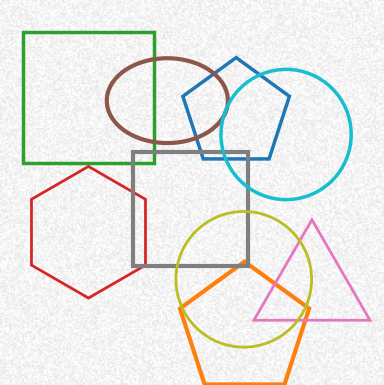[{"shape": "pentagon", "thickness": 2.5, "radius": 0.73, "center": [0.613, 0.705]}, {"shape": "pentagon", "thickness": 3, "radius": 0.88, "center": [0.635, 0.144]}, {"shape": "square", "thickness": 2.5, "radius": 0.85, "center": [0.229, 0.747]}, {"shape": "hexagon", "thickness": 2, "radius": 0.85, "center": [0.23, 0.397]}, {"shape": "oval", "thickness": 3, "radius": 0.79, "center": [0.435, 0.739]}, {"shape": "triangle", "thickness": 2, "radius": 0.87, "center": [0.81, 0.255]}, {"shape": "square", "thickness": 3, "radius": 0.75, "center": [0.494, 0.457]}, {"shape": "circle", "thickness": 2, "radius": 0.88, "center": [0.633, 0.275]}, {"shape": "circle", "thickness": 2.5, "radius": 0.85, "center": [0.743, 0.651]}]